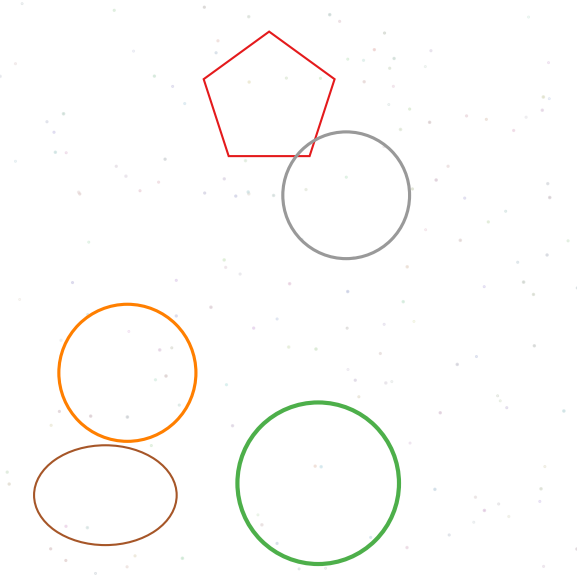[{"shape": "pentagon", "thickness": 1, "radius": 0.6, "center": [0.466, 0.825]}, {"shape": "circle", "thickness": 2, "radius": 0.7, "center": [0.551, 0.162]}, {"shape": "circle", "thickness": 1.5, "radius": 0.59, "center": [0.221, 0.354]}, {"shape": "oval", "thickness": 1, "radius": 0.62, "center": [0.182, 0.142]}, {"shape": "circle", "thickness": 1.5, "radius": 0.55, "center": [0.599, 0.661]}]